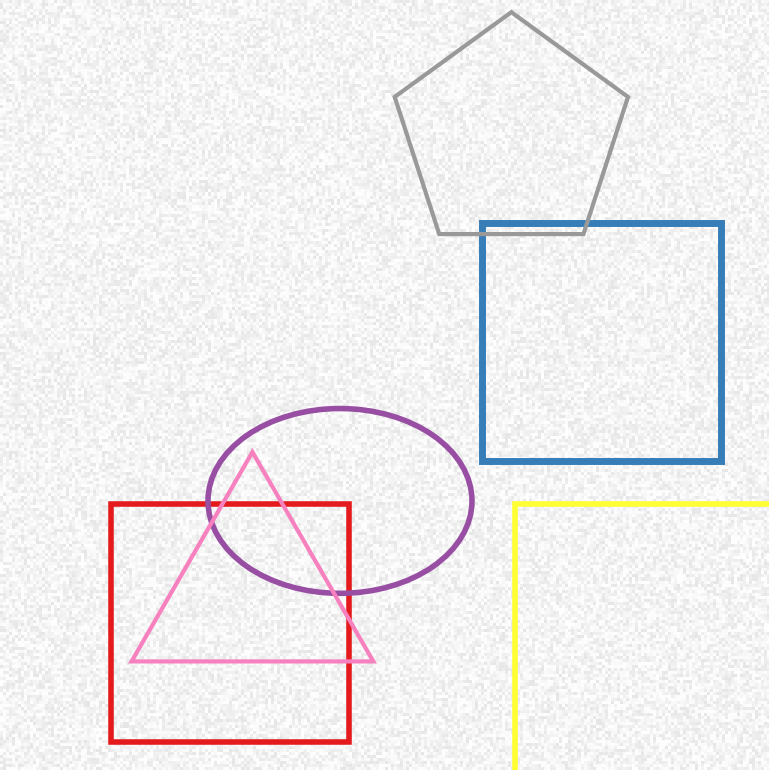[{"shape": "square", "thickness": 2, "radius": 0.77, "center": [0.299, 0.191]}, {"shape": "square", "thickness": 2.5, "radius": 0.78, "center": [0.781, 0.556]}, {"shape": "oval", "thickness": 2, "radius": 0.86, "center": [0.442, 0.349]}, {"shape": "square", "thickness": 2, "radius": 1.0, "center": [0.867, 0.146]}, {"shape": "triangle", "thickness": 1.5, "radius": 0.91, "center": [0.328, 0.232]}, {"shape": "pentagon", "thickness": 1.5, "radius": 0.8, "center": [0.664, 0.825]}]